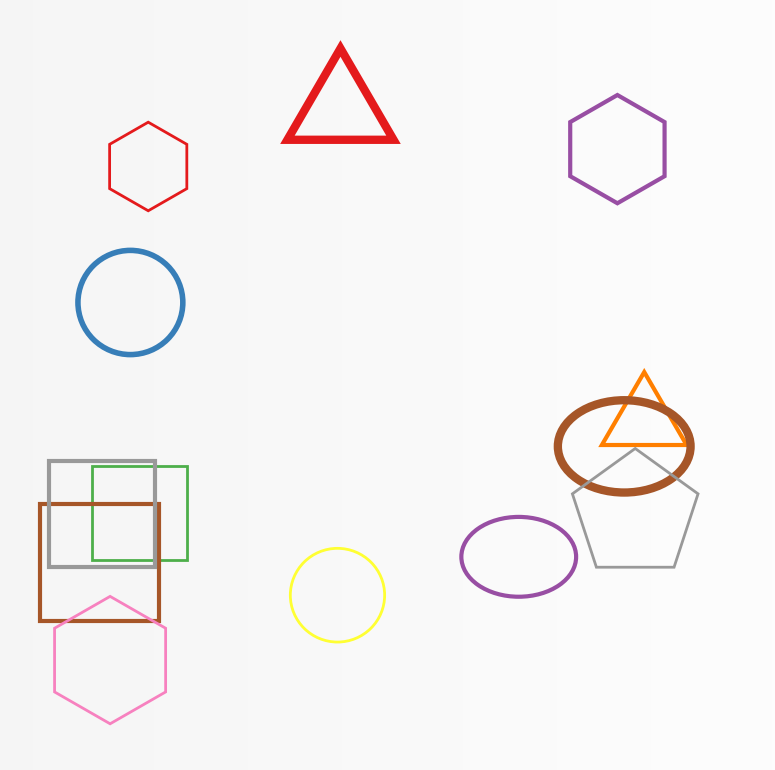[{"shape": "triangle", "thickness": 3, "radius": 0.4, "center": [0.439, 0.858]}, {"shape": "hexagon", "thickness": 1, "radius": 0.29, "center": [0.191, 0.784]}, {"shape": "circle", "thickness": 2, "radius": 0.34, "center": [0.168, 0.607]}, {"shape": "square", "thickness": 1, "radius": 0.3, "center": [0.18, 0.333]}, {"shape": "hexagon", "thickness": 1.5, "radius": 0.35, "center": [0.797, 0.806]}, {"shape": "oval", "thickness": 1.5, "radius": 0.37, "center": [0.669, 0.277]}, {"shape": "triangle", "thickness": 1.5, "radius": 0.32, "center": [0.831, 0.454]}, {"shape": "circle", "thickness": 1, "radius": 0.3, "center": [0.435, 0.227]}, {"shape": "oval", "thickness": 3, "radius": 0.43, "center": [0.805, 0.42]}, {"shape": "square", "thickness": 1.5, "radius": 0.38, "center": [0.129, 0.27]}, {"shape": "hexagon", "thickness": 1, "radius": 0.41, "center": [0.142, 0.143]}, {"shape": "square", "thickness": 1.5, "radius": 0.34, "center": [0.131, 0.333]}, {"shape": "pentagon", "thickness": 1, "radius": 0.43, "center": [0.82, 0.332]}]